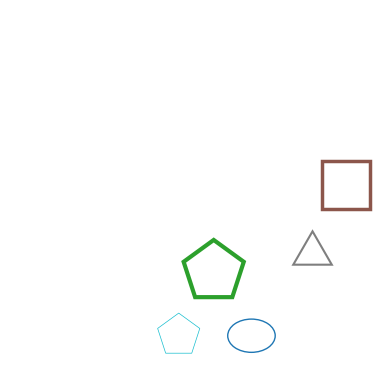[{"shape": "oval", "thickness": 1, "radius": 0.31, "center": [0.653, 0.128]}, {"shape": "pentagon", "thickness": 3, "radius": 0.41, "center": [0.555, 0.295]}, {"shape": "square", "thickness": 2.5, "radius": 0.31, "center": [0.899, 0.519]}, {"shape": "triangle", "thickness": 1.5, "radius": 0.29, "center": [0.812, 0.341]}, {"shape": "pentagon", "thickness": 0.5, "radius": 0.29, "center": [0.464, 0.129]}]